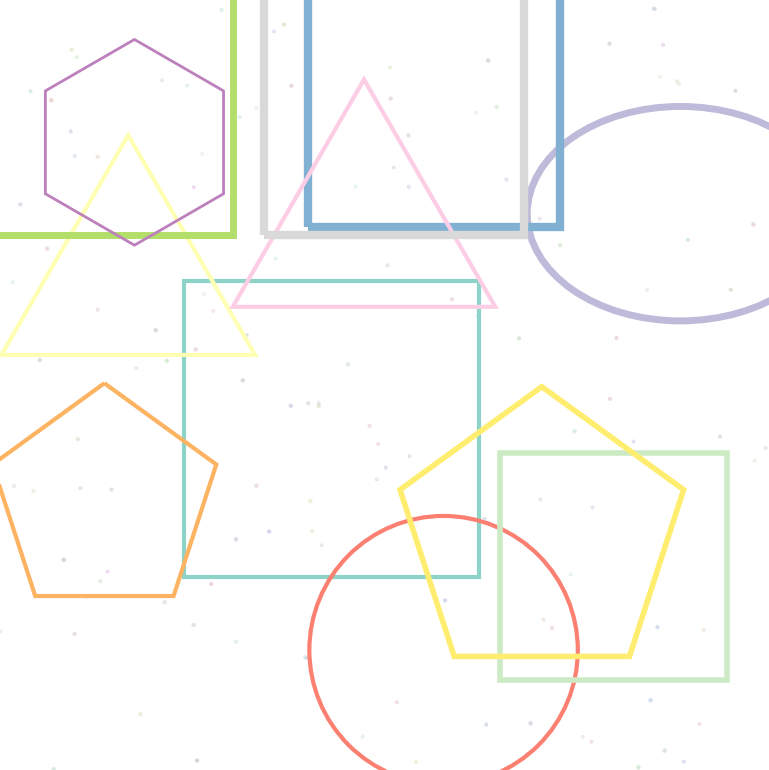[{"shape": "square", "thickness": 1.5, "radius": 0.96, "center": [0.43, 0.443]}, {"shape": "triangle", "thickness": 1.5, "radius": 0.95, "center": [0.166, 0.634]}, {"shape": "oval", "thickness": 2.5, "radius": 0.99, "center": [0.884, 0.723]}, {"shape": "circle", "thickness": 1.5, "radius": 0.87, "center": [0.576, 0.156]}, {"shape": "square", "thickness": 3, "radius": 0.82, "center": [0.564, 0.869]}, {"shape": "pentagon", "thickness": 1.5, "radius": 0.76, "center": [0.136, 0.35]}, {"shape": "square", "thickness": 2.5, "radius": 0.97, "center": [0.108, 0.889]}, {"shape": "triangle", "thickness": 1.5, "radius": 0.98, "center": [0.473, 0.7]}, {"shape": "square", "thickness": 3, "radius": 0.84, "center": [0.512, 0.864]}, {"shape": "hexagon", "thickness": 1, "radius": 0.67, "center": [0.175, 0.815]}, {"shape": "square", "thickness": 2, "radius": 0.74, "center": [0.797, 0.264]}, {"shape": "pentagon", "thickness": 2, "radius": 0.97, "center": [0.704, 0.304]}]